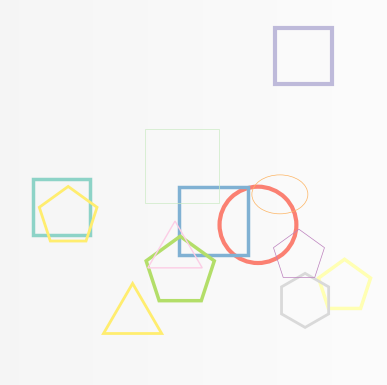[{"shape": "square", "thickness": 2.5, "radius": 0.37, "center": [0.159, 0.462]}, {"shape": "pentagon", "thickness": 2.5, "radius": 0.35, "center": [0.889, 0.256]}, {"shape": "square", "thickness": 3, "radius": 0.37, "center": [0.782, 0.855]}, {"shape": "circle", "thickness": 3, "radius": 0.5, "center": [0.666, 0.416]}, {"shape": "square", "thickness": 2.5, "radius": 0.44, "center": [0.551, 0.425]}, {"shape": "oval", "thickness": 0.5, "radius": 0.36, "center": [0.722, 0.495]}, {"shape": "pentagon", "thickness": 2.5, "radius": 0.46, "center": [0.465, 0.294]}, {"shape": "triangle", "thickness": 1, "radius": 0.4, "center": [0.452, 0.345]}, {"shape": "hexagon", "thickness": 2, "radius": 0.35, "center": [0.787, 0.22]}, {"shape": "pentagon", "thickness": 0.5, "radius": 0.35, "center": [0.772, 0.335]}, {"shape": "square", "thickness": 0.5, "radius": 0.48, "center": [0.47, 0.57]}, {"shape": "triangle", "thickness": 2, "radius": 0.43, "center": [0.342, 0.177]}, {"shape": "pentagon", "thickness": 2, "radius": 0.39, "center": [0.176, 0.437]}]